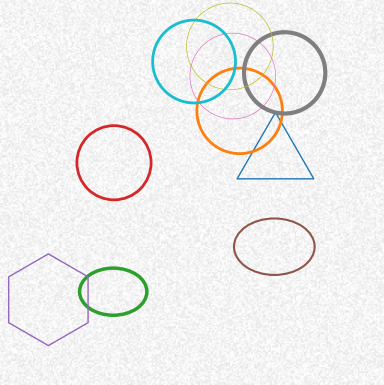[{"shape": "triangle", "thickness": 1, "radius": 0.58, "center": [0.715, 0.593]}, {"shape": "circle", "thickness": 2, "radius": 0.56, "center": [0.622, 0.712]}, {"shape": "oval", "thickness": 2.5, "radius": 0.44, "center": [0.294, 0.242]}, {"shape": "circle", "thickness": 2, "radius": 0.48, "center": [0.296, 0.577]}, {"shape": "hexagon", "thickness": 1, "radius": 0.6, "center": [0.126, 0.221]}, {"shape": "oval", "thickness": 1.5, "radius": 0.52, "center": [0.712, 0.359]}, {"shape": "circle", "thickness": 0.5, "radius": 0.56, "center": [0.605, 0.802]}, {"shape": "circle", "thickness": 3, "radius": 0.53, "center": [0.739, 0.811]}, {"shape": "circle", "thickness": 0.5, "radius": 0.56, "center": [0.597, 0.88]}, {"shape": "circle", "thickness": 2, "radius": 0.54, "center": [0.504, 0.84]}]